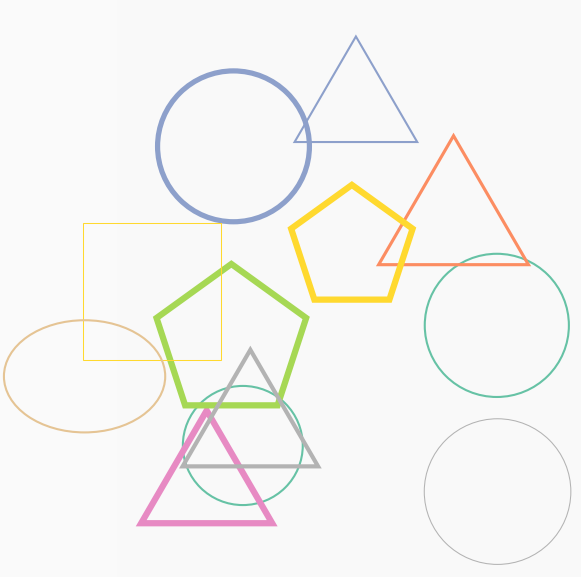[{"shape": "circle", "thickness": 1, "radius": 0.52, "center": [0.418, 0.228]}, {"shape": "circle", "thickness": 1, "radius": 0.62, "center": [0.855, 0.436]}, {"shape": "triangle", "thickness": 1.5, "radius": 0.74, "center": [0.78, 0.615]}, {"shape": "circle", "thickness": 2.5, "radius": 0.65, "center": [0.402, 0.746]}, {"shape": "triangle", "thickness": 1, "radius": 0.61, "center": [0.612, 0.814]}, {"shape": "triangle", "thickness": 3, "radius": 0.65, "center": [0.356, 0.158]}, {"shape": "pentagon", "thickness": 3, "radius": 0.68, "center": [0.398, 0.407]}, {"shape": "pentagon", "thickness": 3, "radius": 0.55, "center": [0.605, 0.569]}, {"shape": "square", "thickness": 0.5, "radius": 0.59, "center": [0.261, 0.495]}, {"shape": "oval", "thickness": 1, "radius": 0.69, "center": [0.146, 0.347]}, {"shape": "triangle", "thickness": 2, "radius": 0.67, "center": [0.431, 0.259]}, {"shape": "circle", "thickness": 0.5, "radius": 0.63, "center": [0.856, 0.148]}]